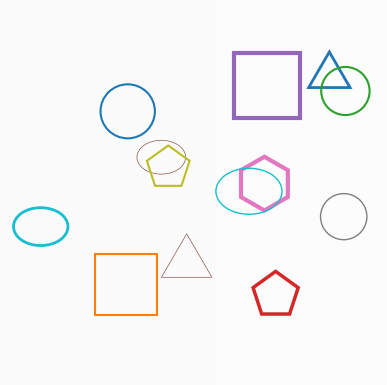[{"shape": "circle", "thickness": 1.5, "radius": 0.35, "center": [0.33, 0.711]}, {"shape": "triangle", "thickness": 2, "radius": 0.31, "center": [0.85, 0.803]}, {"shape": "square", "thickness": 1.5, "radius": 0.4, "center": [0.325, 0.261]}, {"shape": "circle", "thickness": 1.5, "radius": 0.31, "center": [0.891, 0.764]}, {"shape": "pentagon", "thickness": 2.5, "radius": 0.31, "center": [0.711, 0.234]}, {"shape": "square", "thickness": 3, "radius": 0.42, "center": [0.69, 0.777]}, {"shape": "oval", "thickness": 0.5, "radius": 0.31, "center": [0.416, 0.592]}, {"shape": "triangle", "thickness": 0.5, "radius": 0.38, "center": [0.482, 0.317]}, {"shape": "hexagon", "thickness": 3, "radius": 0.35, "center": [0.682, 0.523]}, {"shape": "circle", "thickness": 1, "radius": 0.3, "center": [0.887, 0.437]}, {"shape": "pentagon", "thickness": 1.5, "radius": 0.29, "center": [0.434, 0.564]}, {"shape": "oval", "thickness": 2, "radius": 0.35, "center": [0.105, 0.411]}, {"shape": "oval", "thickness": 1, "radius": 0.43, "center": [0.643, 0.503]}]